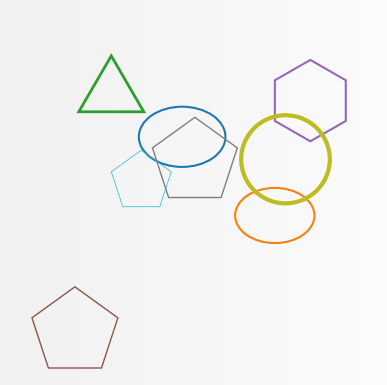[{"shape": "oval", "thickness": 1.5, "radius": 0.56, "center": [0.47, 0.645]}, {"shape": "oval", "thickness": 1.5, "radius": 0.51, "center": [0.709, 0.44]}, {"shape": "triangle", "thickness": 2, "radius": 0.48, "center": [0.287, 0.758]}, {"shape": "hexagon", "thickness": 1.5, "radius": 0.53, "center": [0.801, 0.739]}, {"shape": "pentagon", "thickness": 1, "radius": 0.58, "center": [0.193, 0.138]}, {"shape": "pentagon", "thickness": 1, "radius": 0.58, "center": [0.503, 0.58]}, {"shape": "circle", "thickness": 3, "radius": 0.57, "center": [0.737, 0.586]}, {"shape": "pentagon", "thickness": 0.5, "radius": 0.41, "center": [0.365, 0.529]}]